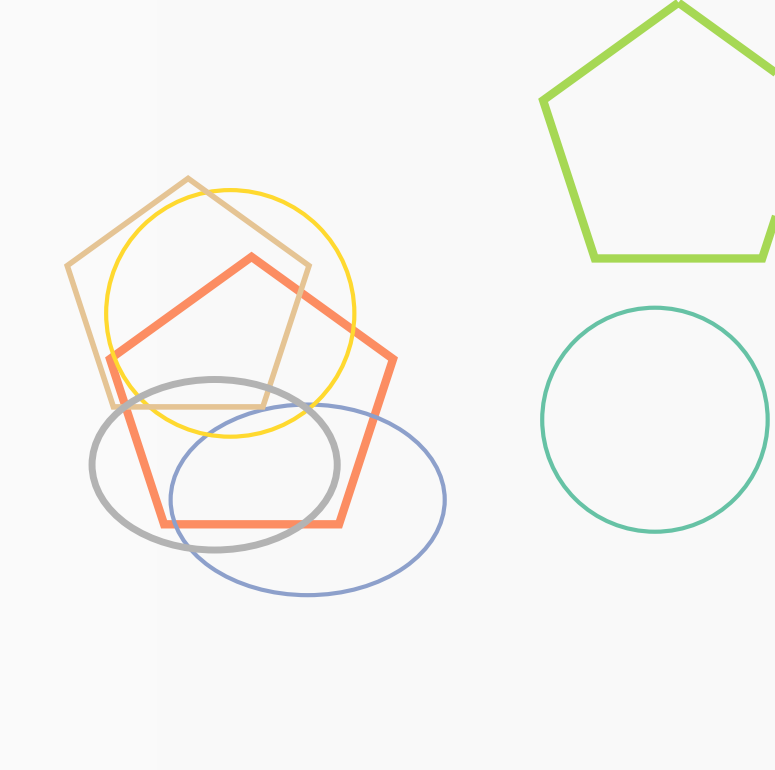[{"shape": "circle", "thickness": 1.5, "radius": 0.73, "center": [0.845, 0.455]}, {"shape": "pentagon", "thickness": 3, "radius": 0.96, "center": [0.325, 0.474]}, {"shape": "oval", "thickness": 1.5, "radius": 0.88, "center": [0.397, 0.351]}, {"shape": "pentagon", "thickness": 3, "radius": 0.92, "center": [0.875, 0.813]}, {"shape": "circle", "thickness": 1.5, "radius": 0.8, "center": [0.297, 0.593]}, {"shape": "pentagon", "thickness": 2, "radius": 0.82, "center": [0.243, 0.604]}, {"shape": "oval", "thickness": 2.5, "radius": 0.79, "center": [0.277, 0.396]}]